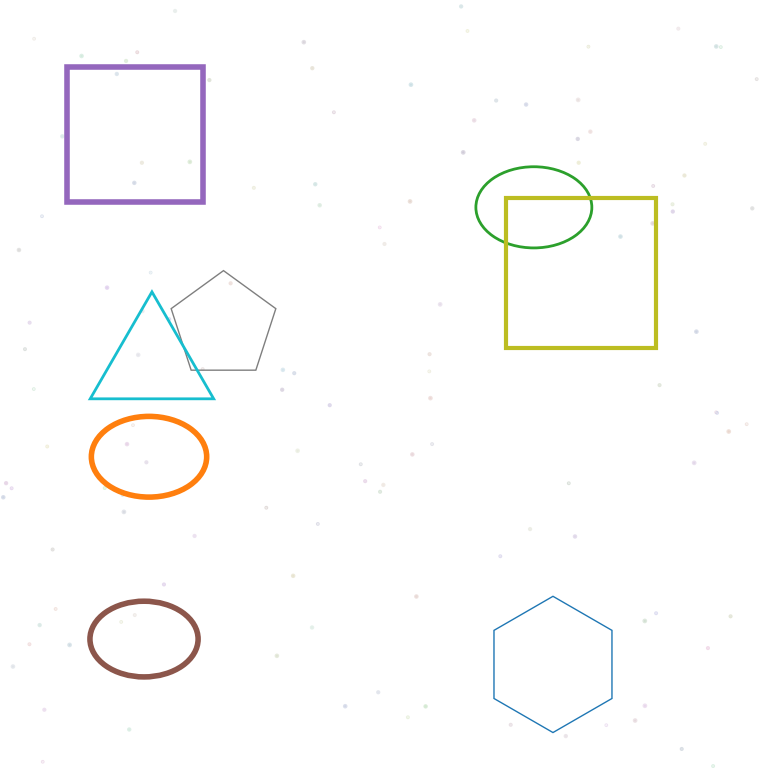[{"shape": "hexagon", "thickness": 0.5, "radius": 0.44, "center": [0.718, 0.137]}, {"shape": "oval", "thickness": 2, "radius": 0.37, "center": [0.194, 0.407]}, {"shape": "oval", "thickness": 1, "radius": 0.38, "center": [0.693, 0.731]}, {"shape": "square", "thickness": 2, "radius": 0.44, "center": [0.176, 0.826]}, {"shape": "oval", "thickness": 2, "radius": 0.35, "center": [0.187, 0.17]}, {"shape": "pentagon", "thickness": 0.5, "radius": 0.36, "center": [0.29, 0.577]}, {"shape": "square", "thickness": 1.5, "radius": 0.49, "center": [0.755, 0.645]}, {"shape": "triangle", "thickness": 1, "radius": 0.46, "center": [0.197, 0.528]}]